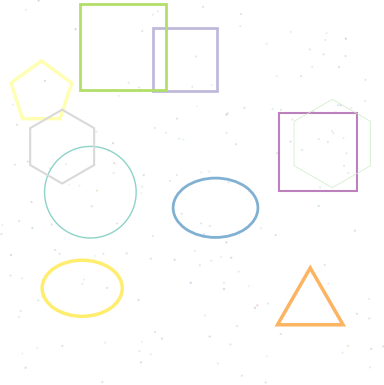[{"shape": "circle", "thickness": 1, "radius": 0.59, "center": [0.235, 0.501]}, {"shape": "pentagon", "thickness": 2.5, "radius": 0.41, "center": [0.107, 0.759]}, {"shape": "square", "thickness": 2, "radius": 0.41, "center": [0.48, 0.845]}, {"shape": "oval", "thickness": 2, "radius": 0.55, "center": [0.56, 0.46]}, {"shape": "triangle", "thickness": 2.5, "radius": 0.49, "center": [0.806, 0.206]}, {"shape": "square", "thickness": 2, "radius": 0.56, "center": [0.319, 0.878]}, {"shape": "hexagon", "thickness": 1.5, "radius": 0.48, "center": [0.161, 0.619]}, {"shape": "square", "thickness": 1.5, "radius": 0.51, "center": [0.826, 0.605]}, {"shape": "hexagon", "thickness": 0.5, "radius": 0.57, "center": [0.863, 0.627]}, {"shape": "oval", "thickness": 2.5, "radius": 0.52, "center": [0.214, 0.251]}]